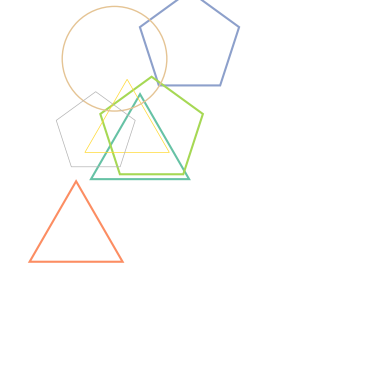[{"shape": "triangle", "thickness": 1.5, "radius": 0.74, "center": [0.364, 0.608]}, {"shape": "triangle", "thickness": 1.5, "radius": 0.7, "center": [0.198, 0.39]}, {"shape": "pentagon", "thickness": 1.5, "radius": 0.68, "center": [0.492, 0.888]}, {"shape": "pentagon", "thickness": 1.5, "radius": 0.7, "center": [0.394, 0.661]}, {"shape": "triangle", "thickness": 0.5, "radius": 0.63, "center": [0.33, 0.667]}, {"shape": "circle", "thickness": 1, "radius": 0.68, "center": [0.297, 0.847]}, {"shape": "pentagon", "thickness": 0.5, "radius": 0.54, "center": [0.249, 0.654]}]